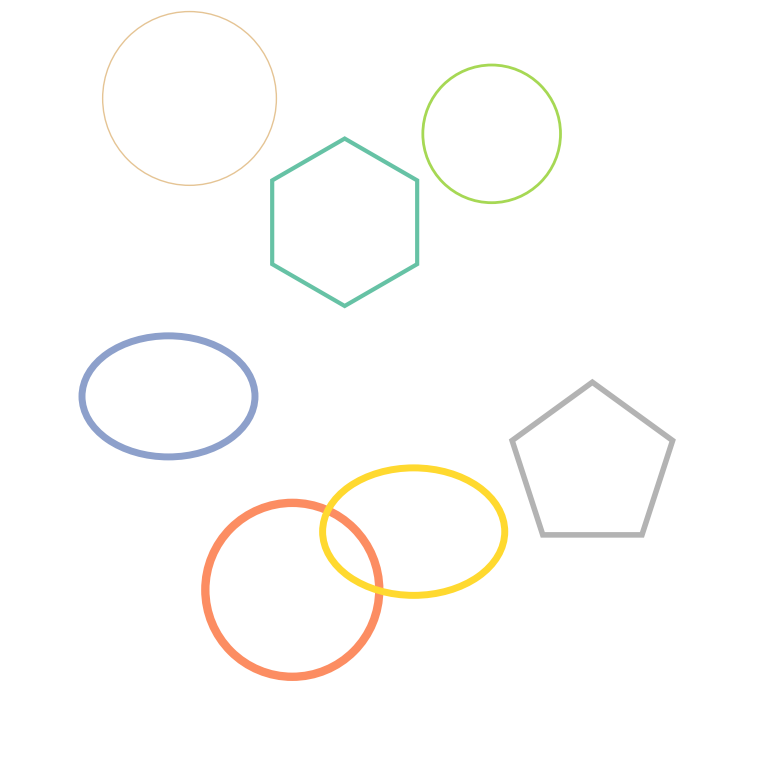[{"shape": "hexagon", "thickness": 1.5, "radius": 0.54, "center": [0.448, 0.711]}, {"shape": "circle", "thickness": 3, "radius": 0.56, "center": [0.38, 0.234]}, {"shape": "oval", "thickness": 2.5, "radius": 0.56, "center": [0.219, 0.485]}, {"shape": "circle", "thickness": 1, "radius": 0.45, "center": [0.639, 0.826]}, {"shape": "oval", "thickness": 2.5, "radius": 0.59, "center": [0.537, 0.31]}, {"shape": "circle", "thickness": 0.5, "radius": 0.56, "center": [0.246, 0.872]}, {"shape": "pentagon", "thickness": 2, "radius": 0.55, "center": [0.769, 0.394]}]